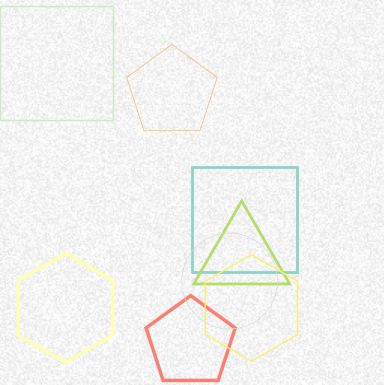[{"shape": "square", "thickness": 2, "radius": 0.68, "center": [0.635, 0.43]}, {"shape": "hexagon", "thickness": 2.5, "radius": 0.71, "center": [0.17, 0.2]}, {"shape": "pentagon", "thickness": 2.5, "radius": 0.61, "center": [0.495, 0.11]}, {"shape": "pentagon", "thickness": 0.5, "radius": 0.62, "center": [0.447, 0.761]}, {"shape": "triangle", "thickness": 2, "radius": 0.72, "center": [0.628, 0.334]}, {"shape": "circle", "thickness": 0.5, "radius": 0.62, "center": [0.596, 0.27]}, {"shape": "square", "thickness": 1, "radius": 0.73, "center": [0.147, 0.836]}, {"shape": "hexagon", "thickness": 1, "radius": 0.69, "center": [0.653, 0.2]}]